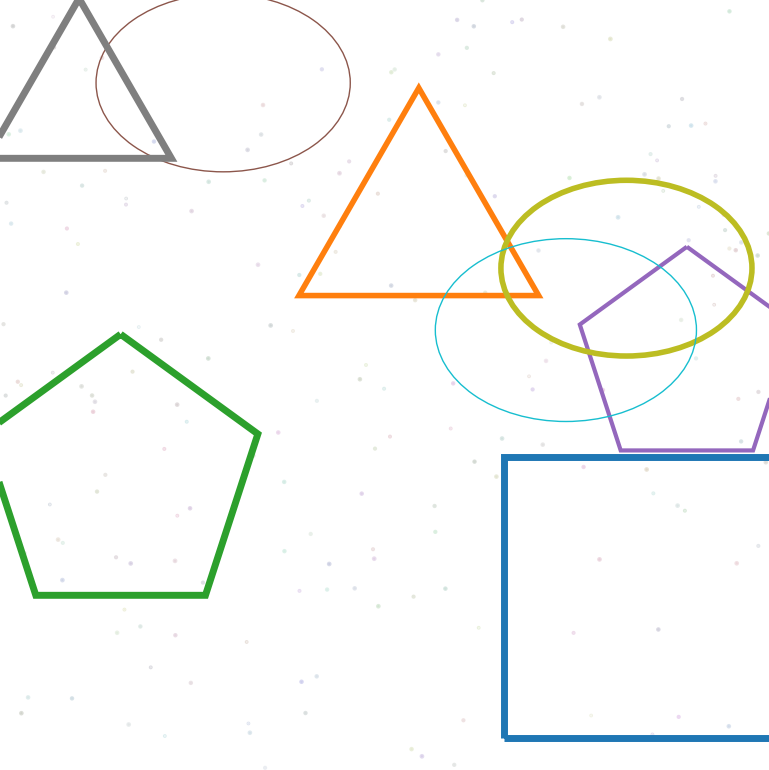[{"shape": "square", "thickness": 2.5, "radius": 0.91, "center": [0.837, 0.224]}, {"shape": "triangle", "thickness": 2, "radius": 0.9, "center": [0.544, 0.706]}, {"shape": "pentagon", "thickness": 2.5, "radius": 0.94, "center": [0.157, 0.378]}, {"shape": "pentagon", "thickness": 1.5, "radius": 0.73, "center": [0.892, 0.533]}, {"shape": "oval", "thickness": 0.5, "radius": 0.83, "center": [0.29, 0.892]}, {"shape": "triangle", "thickness": 2.5, "radius": 0.69, "center": [0.103, 0.864]}, {"shape": "oval", "thickness": 2, "radius": 0.82, "center": [0.814, 0.652]}, {"shape": "oval", "thickness": 0.5, "radius": 0.85, "center": [0.735, 0.571]}]